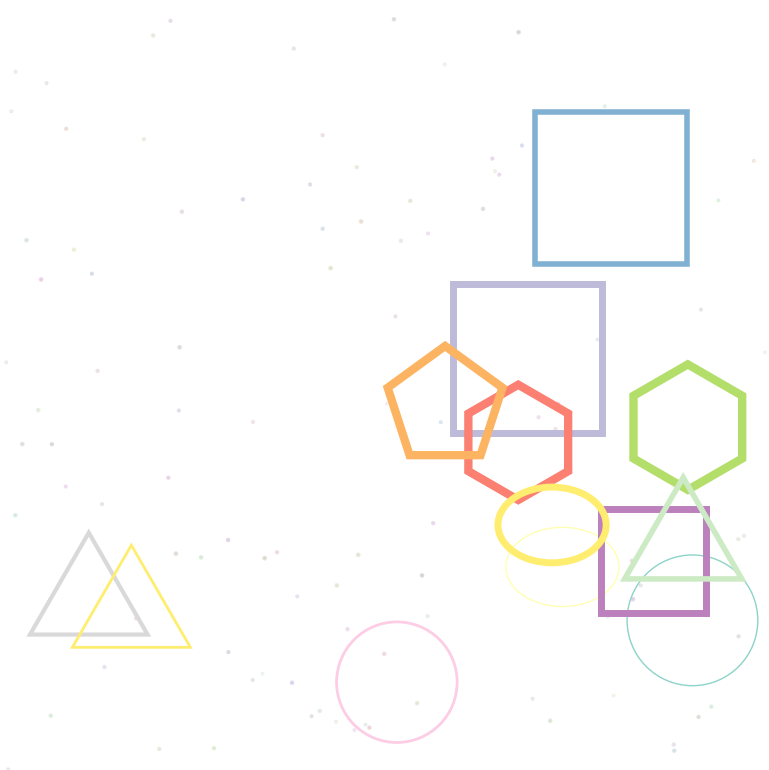[{"shape": "circle", "thickness": 0.5, "radius": 0.42, "center": [0.899, 0.194]}, {"shape": "oval", "thickness": 0.5, "radius": 0.37, "center": [0.73, 0.264]}, {"shape": "square", "thickness": 2.5, "radius": 0.48, "center": [0.685, 0.534]}, {"shape": "hexagon", "thickness": 3, "radius": 0.37, "center": [0.673, 0.426]}, {"shape": "square", "thickness": 2, "radius": 0.49, "center": [0.793, 0.756]}, {"shape": "pentagon", "thickness": 3, "radius": 0.39, "center": [0.578, 0.472]}, {"shape": "hexagon", "thickness": 3, "radius": 0.41, "center": [0.893, 0.445]}, {"shape": "circle", "thickness": 1, "radius": 0.39, "center": [0.515, 0.114]}, {"shape": "triangle", "thickness": 1.5, "radius": 0.44, "center": [0.115, 0.22]}, {"shape": "square", "thickness": 2.5, "radius": 0.34, "center": [0.848, 0.272]}, {"shape": "triangle", "thickness": 2, "radius": 0.44, "center": [0.887, 0.292]}, {"shape": "triangle", "thickness": 1, "radius": 0.44, "center": [0.171, 0.204]}, {"shape": "oval", "thickness": 2.5, "radius": 0.35, "center": [0.717, 0.318]}]